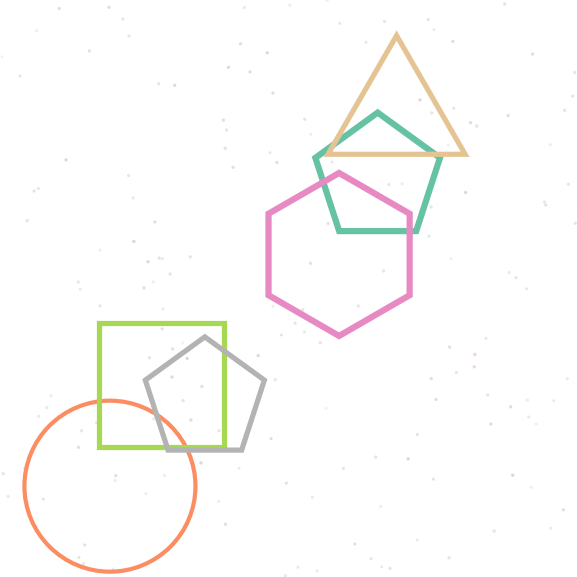[{"shape": "pentagon", "thickness": 3, "radius": 0.57, "center": [0.654, 0.691]}, {"shape": "circle", "thickness": 2, "radius": 0.74, "center": [0.19, 0.157]}, {"shape": "hexagon", "thickness": 3, "radius": 0.71, "center": [0.587, 0.559]}, {"shape": "square", "thickness": 2.5, "radius": 0.54, "center": [0.28, 0.333]}, {"shape": "triangle", "thickness": 2.5, "radius": 0.69, "center": [0.687, 0.801]}, {"shape": "pentagon", "thickness": 2.5, "radius": 0.54, "center": [0.355, 0.307]}]